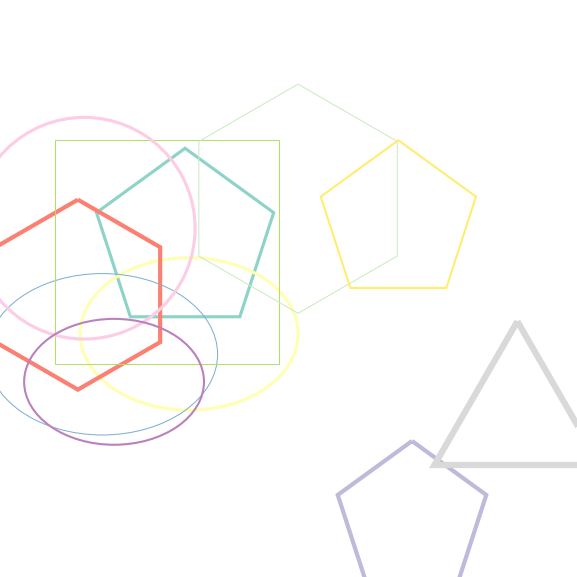[{"shape": "pentagon", "thickness": 1.5, "radius": 0.81, "center": [0.321, 0.581]}, {"shape": "oval", "thickness": 1.5, "radius": 0.94, "center": [0.327, 0.421]}, {"shape": "pentagon", "thickness": 2, "radius": 0.68, "center": [0.713, 0.1]}, {"shape": "hexagon", "thickness": 2, "radius": 0.82, "center": [0.135, 0.489]}, {"shape": "oval", "thickness": 0.5, "radius": 1.0, "center": [0.177, 0.386]}, {"shape": "square", "thickness": 0.5, "radius": 0.97, "center": [0.289, 0.562]}, {"shape": "circle", "thickness": 1.5, "radius": 0.96, "center": [0.146, 0.604]}, {"shape": "triangle", "thickness": 3, "radius": 0.83, "center": [0.896, 0.277]}, {"shape": "oval", "thickness": 1, "radius": 0.78, "center": [0.198, 0.338]}, {"shape": "hexagon", "thickness": 0.5, "radius": 0.99, "center": [0.516, 0.655]}, {"shape": "pentagon", "thickness": 1, "radius": 0.71, "center": [0.69, 0.615]}]